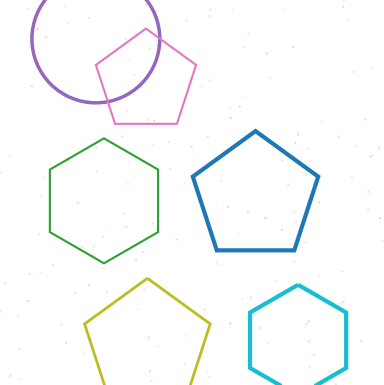[{"shape": "pentagon", "thickness": 3, "radius": 0.86, "center": [0.664, 0.488]}, {"shape": "hexagon", "thickness": 1.5, "radius": 0.81, "center": [0.27, 0.478]}, {"shape": "circle", "thickness": 2.5, "radius": 0.83, "center": [0.249, 0.899]}, {"shape": "pentagon", "thickness": 1.5, "radius": 0.68, "center": [0.379, 0.789]}, {"shape": "pentagon", "thickness": 2, "radius": 0.86, "center": [0.383, 0.106]}, {"shape": "hexagon", "thickness": 3, "radius": 0.72, "center": [0.774, 0.116]}]